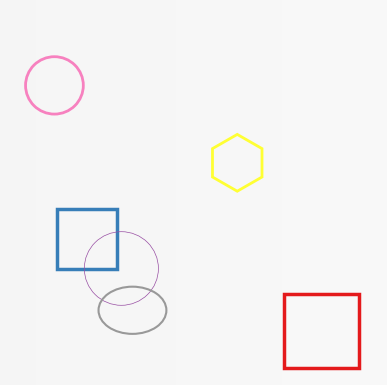[{"shape": "square", "thickness": 2.5, "radius": 0.48, "center": [0.83, 0.14]}, {"shape": "square", "thickness": 2.5, "radius": 0.39, "center": [0.225, 0.38]}, {"shape": "circle", "thickness": 0.5, "radius": 0.48, "center": [0.313, 0.303]}, {"shape": "hexagon", "thickness": 2, "radius": 0.37, "center": [0.612, 0.577]}, {"shape": "circle", "thickness": 2, "radius": 0.37, "center": [0.14, 0.778]}, {"shape": "oval", "thickness": 1.5, "radius": 0.44, "center": [0.342, 0.194]}]